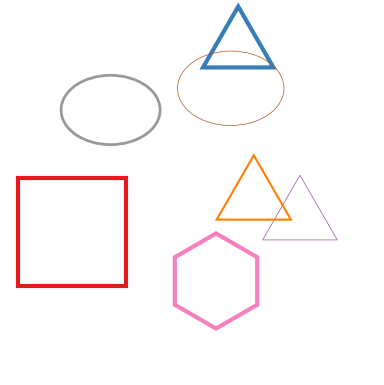[{"shape": "square", "thickness": 3, "radius": 0.71, "center": [0.187, 0.397]}, {"shape": "triangle", "thickness": 3, "radius": 0.53, "center": [0.619, 0.878]}, {"shape": "triangle", "thickness": 0.5, "radius": 0.56, "center": [0.779, 0.433]}, {"shape": "triangle", "thickness": 1.5, "radius": 0.56, "center": [0.659, 0.485]}, {"shape": "oval", "thickness": 0.5, "radius": 0.69, "center": [0.599, 0.771]}, {"shape": "hexagon", "thickness": 3, "radius": 0.62, "center": [0.561, 0.27]}, {"shape": "oval", "thickness": 2, "radius": 0.64, "center": [0.287, 0.714]}]